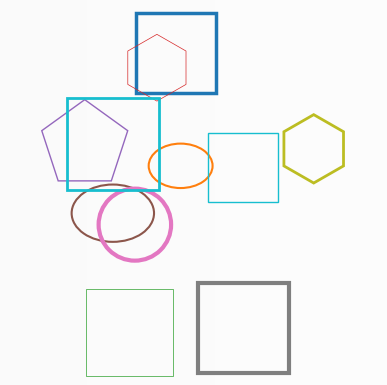[{"shape": "square", "thickness": 2.5, "radius": 0.52, "center": [0.454, 0.861]}, {"shape": "oval", "thickness": 1.5, "radius": 0.41, "center": [0.466, 0.569]}, {"shape": "square", "thickness": 0.5, "radius": 0.56, "center": [0.334, 0.136]}, {"shape": "hexagon", "thickness": 0.5, "radius": 0.43, "center": [0.405, 0.824]}, {"shape": "pentagon", "thickness": 1, "radius": 0.58, "center": [0.219, 0.625]}, {"shape": "oval", "thickness": 1.5, "radius": 0.53, "center": [0.291, 0.446]}, {"shape": "circle", "thickness": 3, "radius": 0.47, "center": [0.348, 0.417]}, {"shape": "square", "thickness": 3, "radius": 0.58, "center": [0.628, 0.148]}, {"shape": "hexagon", "thickness": 2, "radius": 0.44, "center": [0.81, 0.613]}, {"shape": "square", "thickness": 1, "radius": 0.45, "center": [0.628, 0.564]}, {"shape": "square", "thickness": 2, "radius": 0.6, "center": [0.292, 0.626]}]